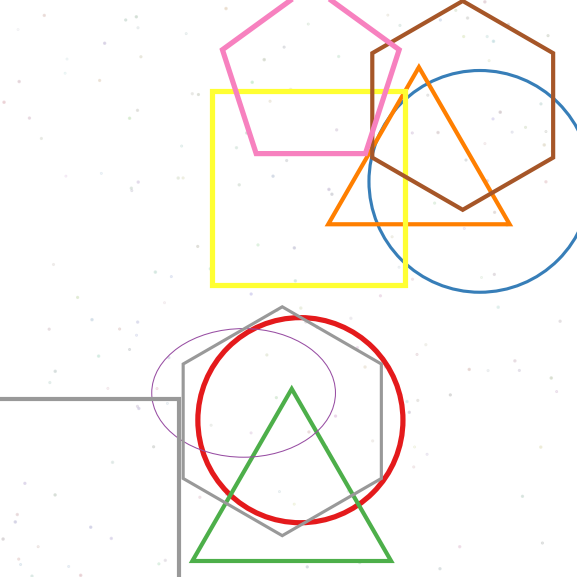[{"shape": "circle", "thickness": 2.5, "radius": 0.89, "center": [0.52, 0.272]}, {"shape": "circle", "thickness": 1.5, "radius": 0.96, "center": [0.831, 0.685]}, {"shape": "triangle", "thickness": 2, "radius": 0.99, "center": [0.505, 0.127]}, {"shape": "oval", "thickness": 0.5, "radius": 0.8, "center": [0.422, 0.319]}, {"shape": "triangle", "thickness": 2, "radius": 0.91, "center": [0.725, 0.701]}, {"shape": "square", "thickness": 2.5, "radius": 0.84, "center": [0.534, 0.673]}, {"shape": "hexagon", "thickness": 2, "radius": 0.9, "center": [0.801, 0.817]}, {"shape": "pentagon", "thickness": 2.5, "radius": 0.8, "center": [0.538, 0.863]}, {"shape": "square", "thickness": 2, "radius": 0.89, "center": [0.132, 0.131]}, {"shape": "hexagon", "thickness": 1.5, "radius": 0.99, "center": [0.489, 0.27]}]